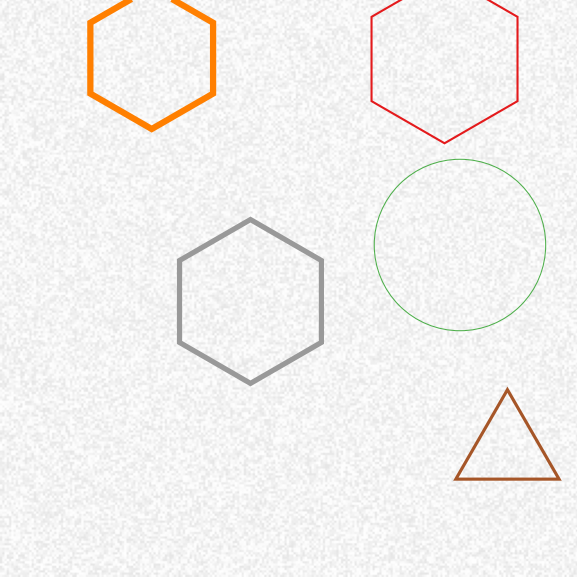[{"shape": "hexagon", "thickness": 1, "radius": 0.73, "center": [0.77, 0.897]}, {"shape": "circle", "thickness": 0.5, "radius": 0.74, "center": [0.796, 0.575]}, {"shape": "hexagon", "thickness": 3, "radius": 0.61, "center": [0.263, 0.898]}, {"shape": "triangle", "thickness": 1.5, "radius": 0.52, "center": [0.879, 0.221]}, {"shape": "hexagon", "thickness": 2.5, "radius": 0.71, "center": [0.434, 0.477]}]